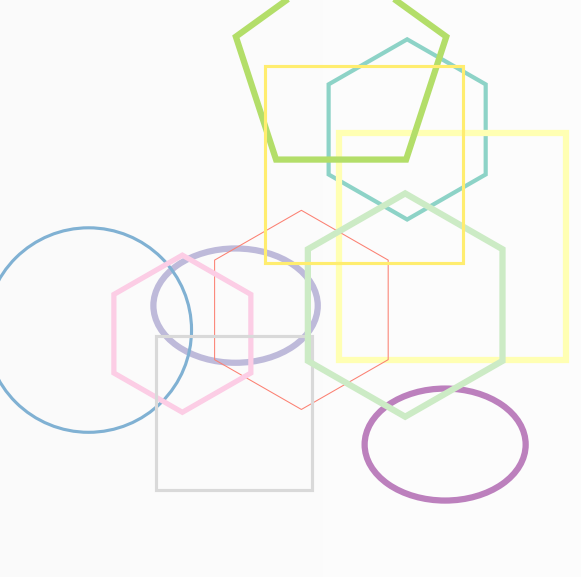[{"shape": "hexagon", "thickness": 2, "radius": 0.78, "center": [0.7, 0.775]}, {"shape": "square", "thickness": 3, "radius": 0.98, "center": [0.779, 0.572]}, {"shape": "oval", "thickness": 3, "radius": 0.71, "center": [0.405, 0.47]}, {"shape": "hexagon", "thickness": 0.5, "radius": 0.86, "center": [0.519, 0.463]}, {"shape": "circle", "thickness": 1.5, "radius": 0.89, "center": [0.152, 0.428]}, {"shape": "pentagon", "thickness": 3, "radius": 0.95, "center": [0.587, 0.877]}, {"shape": "hexagon", "thickness": 2.5, "radius": 0.68, "center": [0.314, 0.421]}, {"shape": "square", "thickness": 1.5, "radius": 0.67, "center": [0.403, 0.284]}, {"shape": "oval", "thickness": 3, "radius": 0.69, "center": [0.766, 0.229]}, {"shape": "hexagon", "thickness": 3, "radius": 0.97, "center": [0.697, 0.471]}, {"shape": "square", "thickness": 1.5, "radius": 0.85, "center": [0.626, 0.714]}]